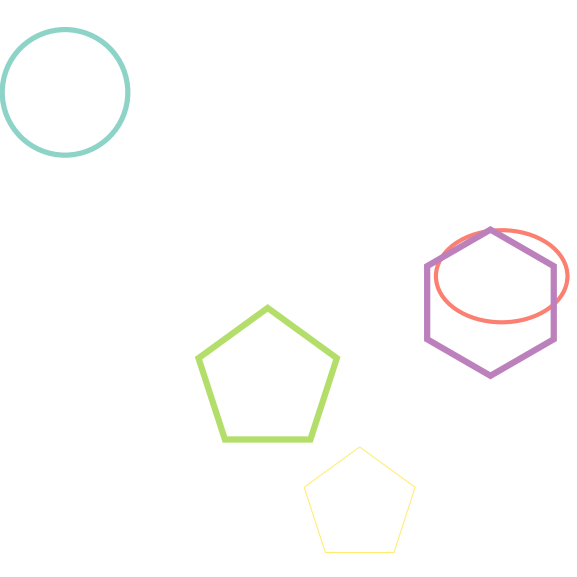[{"shape": "circle", "thickness": 2.5, "radius": 0.54, "center": [0.113, 0.839]}, {"shape": "oval", "thickness": 2, "radius": 0.57, "center": [0.869, 0.521]}, {"shape": "pentagon", "thickness": 3, "radius": 0.63, "center": [0.463, 0.34]}, {"shape": "hexagon", "thickness": 3, "radius": 0.63, "center": [0.849, 0.475]}, {"shape": "pentagon", "thickness": 0.5, "radius": 0.51, "center": [0.623, 0.124]}]